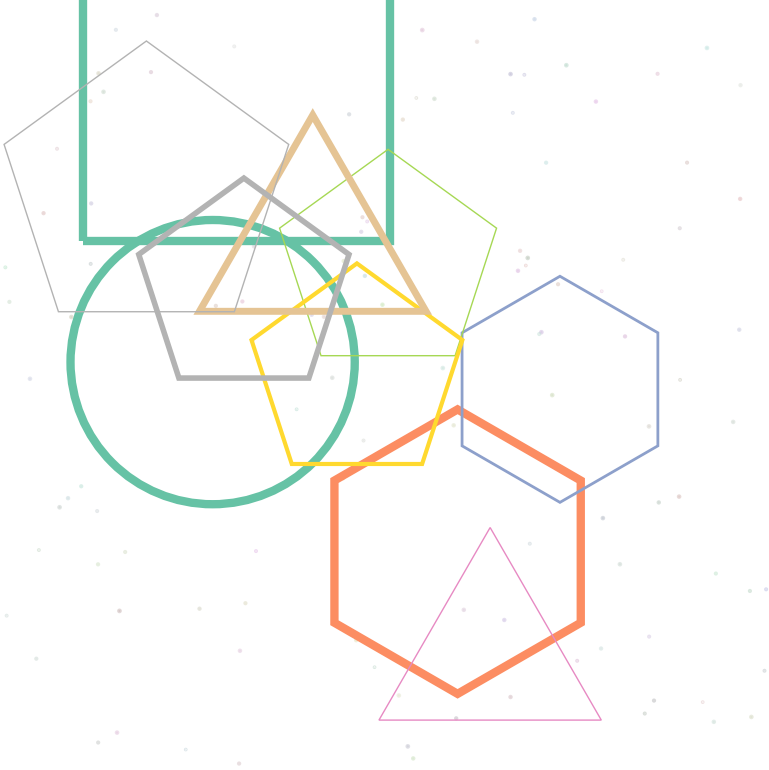[{"shape": "circle", "thickness": 3, "radius": 0.92, "center": [0.276, 0.53]}, {"shape": "square", "thickness": 3, "radius": 1.0, "center": [0.307, 0.886]}, {"shape": "hexagon", "thickness": 3, "radius": 0.92, "center": [0.594, 0.284]}, {"shape": "hexagon", "thickness": 1, "radius": 0.73, "center": [0.727, 0.494]}, {"shape": "triangle", "thickness": 0.5, "radius": 0.83, "center": [0.637, 0.148]}, {"shape": "pentagon", "thickness": 0.5, "radius": 0.74, "center": [0.504, 0.658]}, {"shape": "pentagon", "thickness": 1.5, "radius": 0.72, "center": [0.464, 0.514]}, {"shape": "triangle", "thickness": 2.5, "radius": 0.85, "center": [0.406, 0.681]}, {"shape": "pentagon", "thickness": 0.5, "radius": 0.97, "center": [0.19, 0.752]}, {"shape": "pentagon", "thickness": 2, "radius": 0.72, "center": [0.317, 0.625]}]